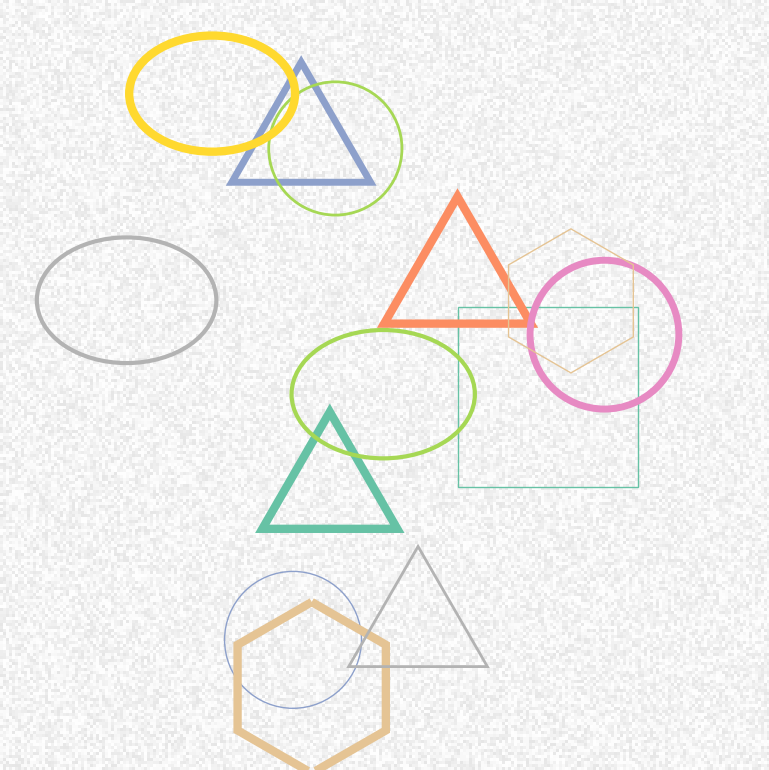[{"shape": "triangle", "thickness": 3, "radius": 0.51, "center": [0.428, 0.364]}, {"shape": "square", "thickness": 0.5, "radius": 0.58, "center": [0.711, 0.484]}, {"shape": "triangle", "thickness": 3, "radius": 0.55, "center": [0.594, 0.635]}, {"shape": "triangle", "thickness": 2.5, "radius": 0.52, "center": [0.391, 0.815]}, {"shape": "circle", "thickness": 0.5, "radius": 0.44, "center": [0.381, 0.169]}, {"shape": "circle", "thickness": 2.5, "radius": 0.48, "center": [0.785, 0.565]}, {"shape": "circle", "thickness": 1, "radius": 0.43, "center": [0.436, 0.807]}, {"shape": "oval", "thickness": 1.5, "radius": 0.6, "center": [0.498, 0.488]}, {"shape": "oval", "thickness": 3, "radius": 0.54, "center": [0.275, 0.878]}, {"shape": "hexagon", "thickness": 0.5, "radius": 0.47, "center": [0.741, 0.609]}, {"shape": "hexagon", "thickness": 3, "radius": 0.56, "center": [0.405, 0.107]}, {"shape": "triangle", "thickness": 1, "radius": 0.52, "center": [0.543, 0.186]}, {"shape": "oval", "thickness": 1.5, "radius": 0.58, "center": [0.164, 0.61]}]